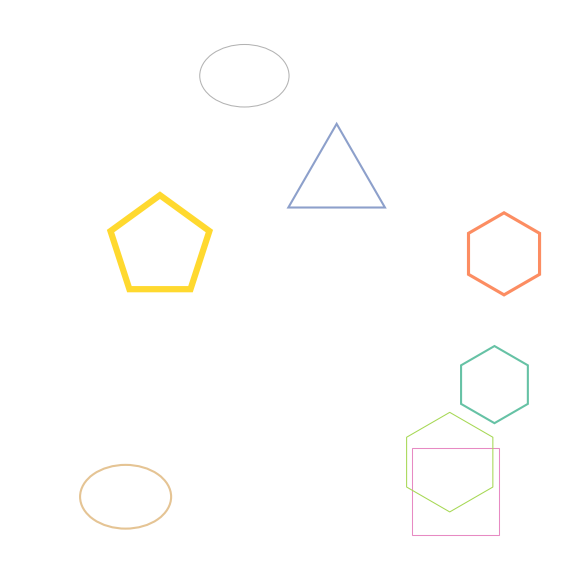[{"shape": "hexagon", "thickness": 1, "radius": 0.33, "center": [0.856, 0.333]}, {"shape": "hexagon", "thickness": 1.5, "radius": 0.36, "center": [0.873, 0.56]}, {"shape": "triangle", "thickness": 1, "radius": 0.48, "center": [0.583, 0.688]}, {"shape": "square", "thickness": 0.5, "radius": 0.38, "center": [0.788, 0.148]}, {"shape": "hexagon", "thickness": 0.5, "radius": 0.43, "center": [0.779, 0.199]}, {"shape": "pentagon", "thickness": 3, "radius": 0.45, "center": [0.277, 0.571]}, {"shape": "oval", "thickness": 1, "radius": 0.39, "center": [0.217, 0.139]}, {"shape": "oval", "thickness": 0.5, "radius": 0.39, "center": [0.423, 0.868]}]